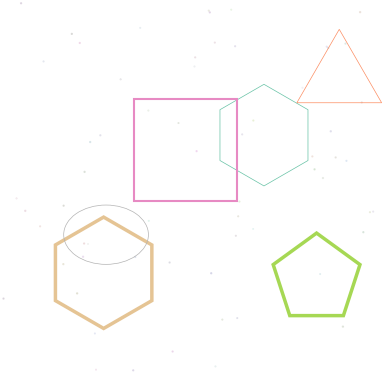[{"shape": "hexagon", "thickness": 0.5, "radius": 0.66, "center": [0.686, 0.649]}, {"shape": "triangle", "thickness": 0.5, "radius": 0.64, "center": [0.881, 0.797]}, {"shape": "square", "thickness": 1.5, "radius": 0.67, "center": [0.482, 0.61]}, {"shape": "pentagon", "thickness": 2.5, "radius": 0.59, "center": [0.822, 0.276]}, {"shape": "hexagon", "thickness": 2.5, "radius": 0.72, "center": [0.269, 0.291]}, {"shape": "oval", "thickness": 0.5, "radius": 0.55, "center": [0.275, 0.39]}]